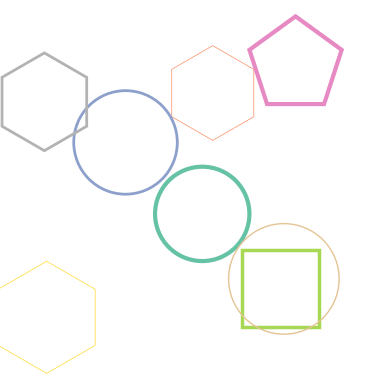[{"shape": "circle", "thickness": 3, "radius": 0.61, "center": [0.525, 0.444]}, {"shape": "hexagon", "thickness": 0.5, "radius": 0.62, "center": [0.553, 0.758]}, {"shape": "circle", "thickness": 2, "radius": 0.67, "center": [0.326, 0.63]}, {"shape": "pentagon", "thickness": 3, "radius": 0.63, "center": [0.768, 0.832]}, {"shape": "square", "thickness": 2.5, "radius": 0.5, "center": [0.728, 0.251]}, {"shape": "hexagon", "thickness": 0.5, "radius": 0.73, "center": [0.121, 0.176]}, {"shape": "circle", "thickness": 1, "radius": 0.72, "center": [0.737, 0.276]}, {"shape": "hexagon", "thickness": 2, "radius": 0.63, "center": [0.115, 0.736]}]